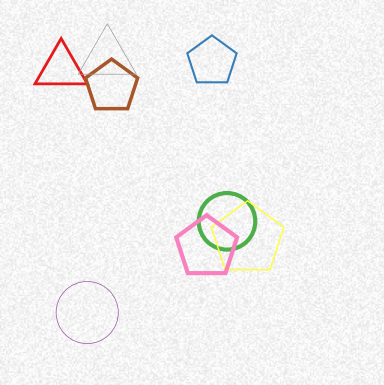[{"shape": "triangle", "thickness": 2, "radius": 0.39, "center": [0.159, 0.821]}, {"shape": "pentagon", "thickness": 1.5, "radius": 0.34, "center": [0.551, 0.841]}, {"shape": "circle", "thickness": 3, "radius": 0.37, "center": [0.59, 0.425]}, {"shape": "circle", "thickness": 0.5, "radius": 0.4, "center": [0.227, 0.188]}, {"shape": "pentagon", "thickness": 1, "radius": 0.49, "center": [0.643, 0.379]}, {"shape": "pentagon", "thickness": 2.5, "radius": 0.36, "center": [0.29, 0.775]}, {"shape": "pentagon", "thickness": 3, "radius": 0.42, "center": [0.537, 0.358]}, {"shape": "triangle", "thickness": 0.5, "radius": 0.44, "center": [0.279, 0.851]}]